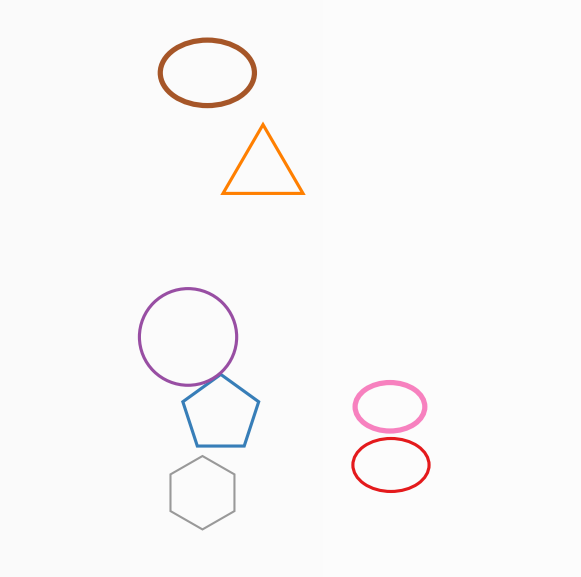[{"shape": "oval", "thickness": 1.5, "radius": 0.33, "center": [0.673, 0.194]}, {"shape": "pentagon", "thickness": 1.5, "radius": 0.34, "center": [0.38, 0.282]}, {"shape": "circle", "thickness": 1.5, "radius": 0.42, "center": [0.324, 0.416]}, {"shape": "triangle", "thickness": 1.5, "radius": 0.4, "center": [0.452, 0.704]}, {"shape": "oval", "thickness": 2.5, "radius": 0.41, "center": [0.357, 0.873]}, {"shape": "oval", "thickness": 2.5, "radius": 0.3, "center": [0.671, 0.295]}, {"shape": "hexagon", "thickness": 1, "radius": 0.32, "center": [0.348, 0.146]}]